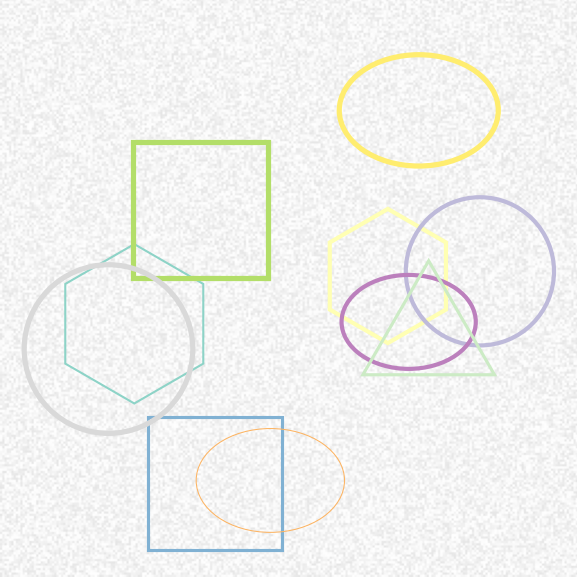[{"shape": "hexagon", "thickness": 1, "radius": 0.69, "center": [0.233, 0.438]}, {"shape": "hexagon", "thickness": 2, "radius": 0.58, "center": [0.672, 0.521]}, {"shape": "circle", "thickness": 2, "radius": 0.64, "center": [0.831, 0.529]}, {"shape": "square", "thickness": 1.5, "radius": 0.58, "center": [0.373, 0.162]}, {"shape": "oval", "thickness": 0.5, "radius": 0.64, "center": [0.468, 0.167]}, {"shape": "square", "thickness": 2.5, "radius": 0.59, "center": [0.347, 0.635]}, {"shape": "circle", "thickness": 2.5, "radius": 0.73, "center": [0.188, 0.395]}, {"shape": "oval", "thickness": 2, "radius": 0.58, "center": [0.708, 0.442]}, {"shape": "triangle", "thickness": 1.5, "radius": 0.66, "center": [0.742, 0.416]}, {"shape": "oval", "thickness": 2.5, "radius": 0.69, "center": [0.725, 0.808]}]